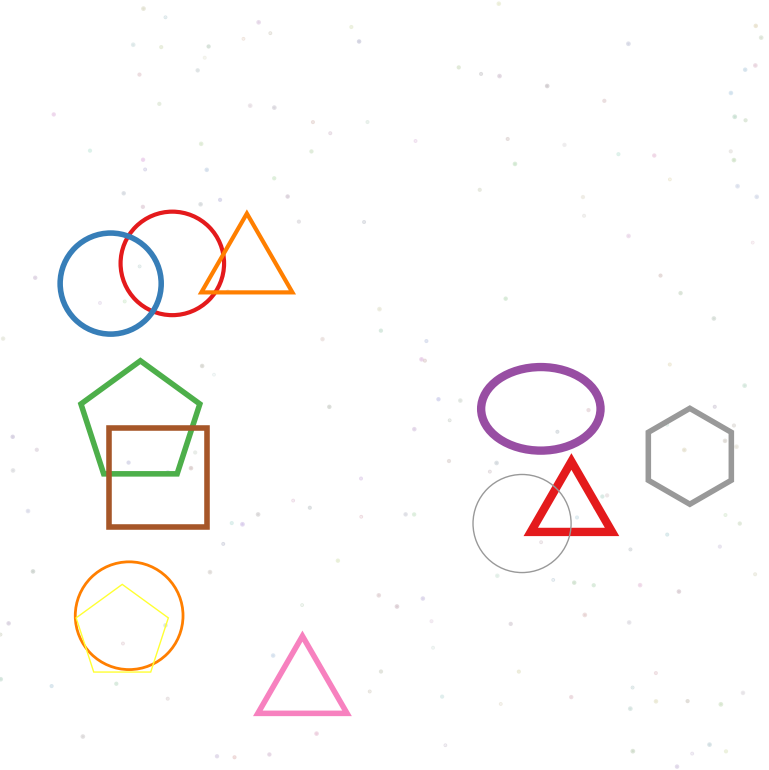[{"shape": "triangle", "thickness": 3, "radius": 0.3, "center": [0.742, 0.34]}, {"shape": "circle", "thickness": 1.5, "radius": 0.34, "center": [0.224, 0.658]}, {"shape": "circle", "thickness": 2, "radius": 0.33, "center": [0.144, 0.632]}, {"shape": "pentagon", "thickness": 2, "radius": 0.41, "center": [0.182, 0.45]}, {"shape": "oval", "thickness": 3, "radius": 0.39, "center": [0.702, 0.469]}, {"shape": "triangle", "thickness": 1.5, "radius": 0.34, "center": [0.321, 0.654]}, {"shape": "circle", "thickness": 1, "radius": 0.35, "center": [0.168, 0.2]}, {"shape": "pentagon", "thickness": 0.5, "radius": 0.31, "center": [0.159, 0.178]}, {"shape": "square", "thickness": 2, "radius": 0.32, "center": [0.205, 0.38]}, {"shape": "triangle", "thickness": 2, "radius": 0.33, "center": [0.393, 0.107]}, {"shape": "hexagon", "thickness": 2, "radius": 0.31, "center": [0.896, 0.407]}, {"shape": "circle", "thickness": 0.5, "radius": 0.32, "center": [0.678, 0.32]}]